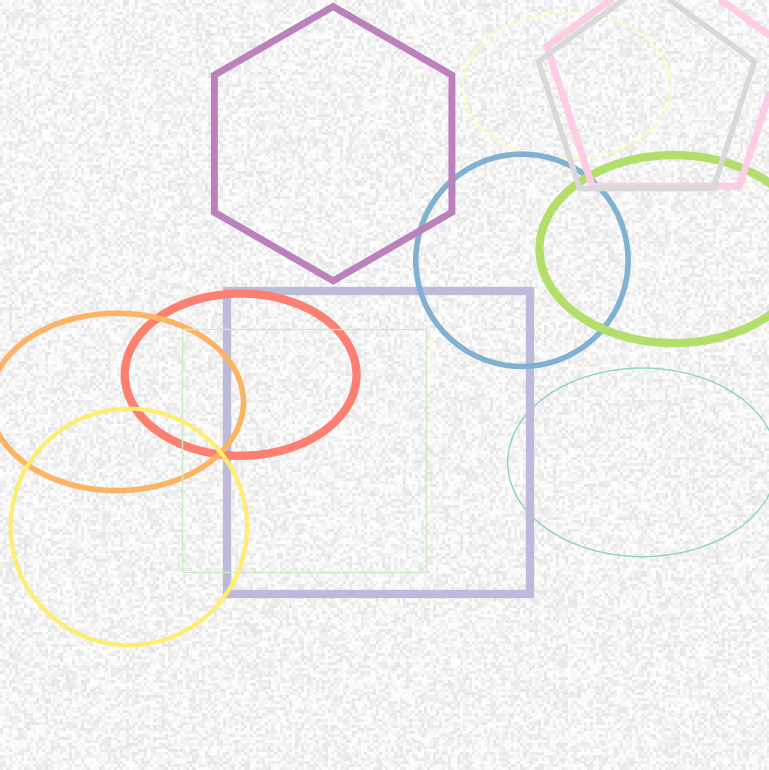[{"shape": "oval", "thickness": 0.5, "radius": 0.87, "center": [0.834, 0.4]}, {"shape": "oval", "thickness": 0.5, "radius": 0.68, "center": [0.737, 0.888]}, {"shape": "square", "thickness": 3, "radius": 0.98, "center": [0.492, 0.425]}, {"shape": "oval", "thickness": 3, "radius": 0.75, "center": [0.313, 0.513]}, {"shape": "circle", "thickness": 2, "radius": 0.69, "center": [0.678, 0.662]}, {"shape": "oval", "thickness": 2, "radius": 0.82, "center": [0.152, 0.478]}, {"shape": "oval", "thickness": 3, "radius": 0.87, "center": [0.875, 0.677]}, {"shape": "pentagon", "thickness": 2.5, "radius": 0.81, "center": [0.865, 0.89]}, {"shape": "pentagon", "thickness": 2, "radius": 0.74, "center": [0.84, 0.875]}, {"shape": "hexagon", "thickness": 2.5, "radius": 0.89, "center": [0.433, 0.813]}, {"shape": "square", "thickness": 0.5, "radius": 0.79, "center": [0.395, 0.415]}, {"shape": "circle", "thickness": 1.5, "radius": 0.77, "center": [0.167, 0.316]}]